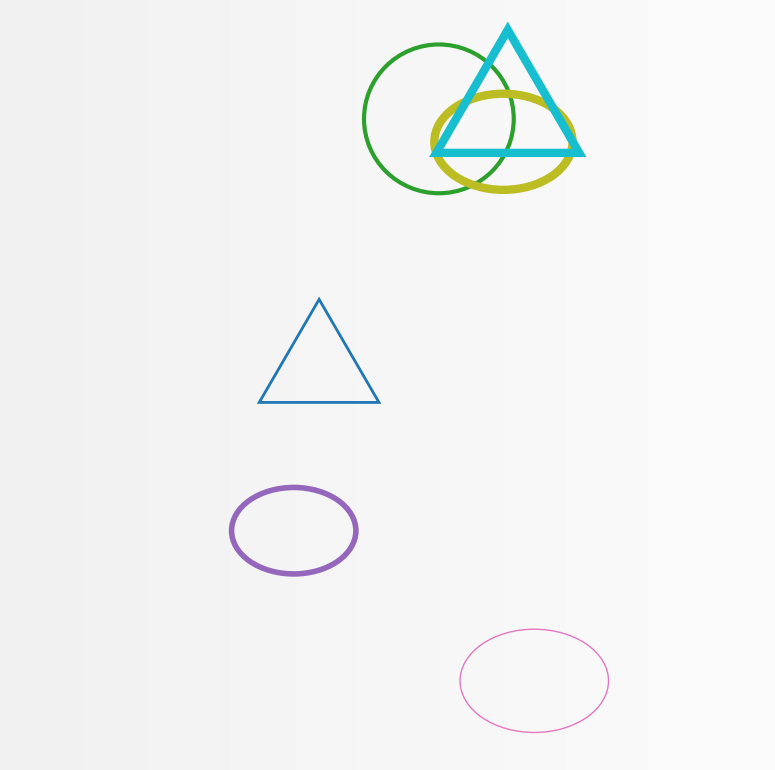[{"shape": "triangle", "thickness": 1, "radius": 0.45, "center": [0.412, 0.522]}, {"shape": "circle", "thickness": 1.5, "radius": 0.48, "center": [0.566, 0.846]}, {"shape": "oval", "thickness": 2, "radius": 0.4, "center": [0.379, 0.311]}, {"shape": "oval", "thickness": 0.5, "radius": 0.48, "center": [0.689, 0.116]}, {"shape": "oval", "thickness": 3, "radius": 0.45, "center": [0.65, 0.816]}, {"shape": "triangle", "thickness": 3, "radius": 0.53, "center": [0.655, 0.855]}]